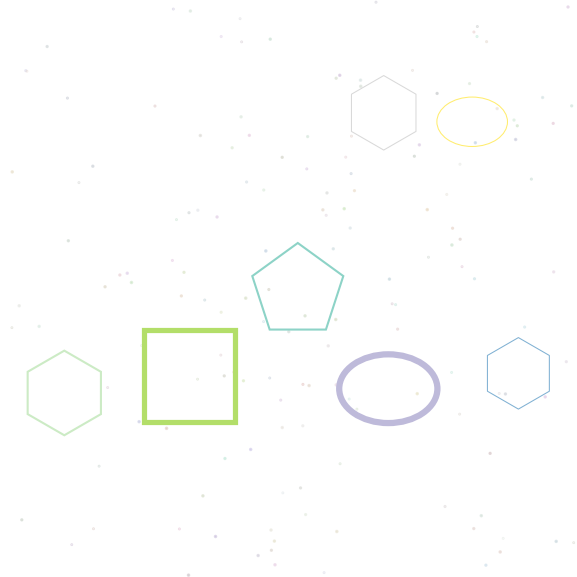[{"shape": "pentagon", "thickness": 1, "radius": 0.41, "center": [0.516, 0.496]}, {"shape": "oval", "thickness": 3, "radius": 0.43, "center": [0.672, 0.326]}, {"shape": "hexagon", "thickness": 0.5, "radius": 0.31, "center": [0.898, 0.353]}, {"shape": "square", "thickness": 2.5, "radius": 0.4, "center": [0.328, 0.348]}, {"shape": "hexagon", "thickness": 0.5, "radius": 0.32, "center": [0.664, 0.804]}, {"shape": "hexagon", "thickness": 1, "radius": 0.37, "center": [0.111, 0.319]}, {"shape": "oval", "thickness": 0.5, "radius": 0.31, "center": [0.818, 0.788]}]